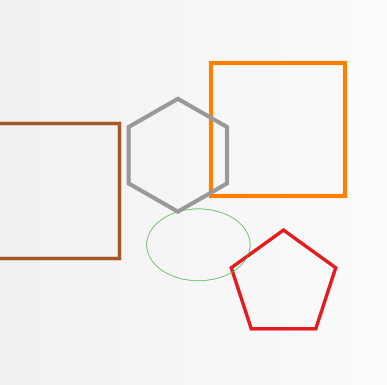[{"shape": "pentagon", "thickness": 2.5, "radius": 0.71, "center": [0.732, 0.261]}, {"shape": "oval", "thickness": 0.5, "radius": 0.67, "center": [0.512, 0.364]}, {"shape": "square", "thickness": 3, "radius": 0.86, "center": [0.718, 0.663]}, {"shape": "square", "thickness": 2.5, "radius": 0.87, "center": [0.132, 0.505]}, {"shape": "hexagon", "thickness": 3, "radius": 0.73, "center": [0.459, 0.597]}]